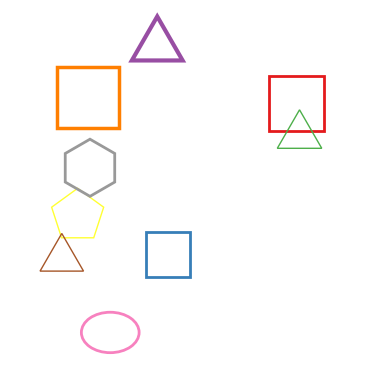[{"shape": "square", "thickness": 2, "radius": 0.36, "center": [0.771, 0.731]}, {"shape": "square", "thickness": 2, "radius": 0.29, "center": [0.436, 0.339]}, {"shape": "triangle", "thickness": 1, "radius": 0.33, "center": [0.778, 0.648]}, {"shape": "triangle", "thickness": 3, "radius": 0.38, "center": [0.408, 0.881]}, {"shape": "square", "thickness": 2.5, "radius": 0.4, "center": [0.228, 0.747]}, {"shape": "pentagon", "thickness": 1, "radius": 0.36, "center": [0.202, 0.44]}, {"shape": "triangle", "thickness": 1, "radius": 0.33, "center": [0.16, 0.328]}, {"shape": "oval", "thickness": 2, "radius": 0.38, "center": [0.286, 0.136]}, {"shape": "hexagon", "thickness": 2, "radius": 0.37, "center": [0.234, 0.564]}]